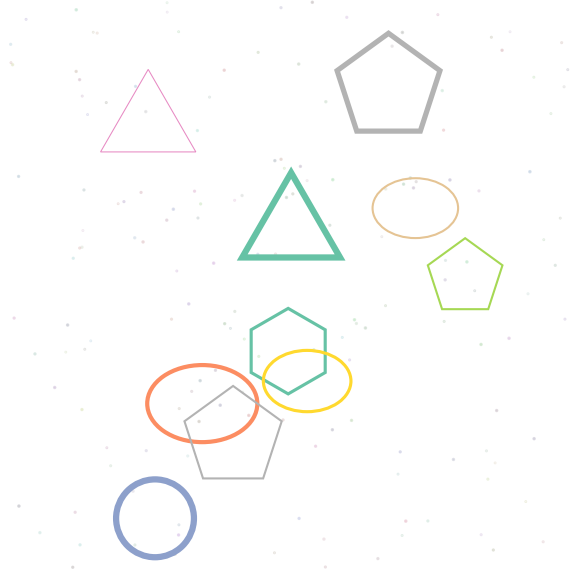[{"shape": "triangle", "thickness": 3, "radius": 0.49, "center": [0.504, 0.602]}, {"shape": "hexagon", "thickness": 1.5, "radius": 0.37, "center": [0.499, 0.391]}, {"shape": "oval", "thickness": 2, "radius": 0.48, "center": [0.35, 0.3]}, {"shape": "circle", "thickness": 3, "radius": 0.34, "center": [0.268, 0.102]}, {"shape": "triangle", "thickness": 0.5, "radius": 0.48, "center": [0.257, 0.784]}, {"shape": "pentagon", "thickness": 1, "radius": 0.34, "center": [0.805, 0.519]}, {"shape": "oval", "thickness": 1.5, "radius": 0.38, "center": [0.532, 0.339]}, {"shape": "oval", "thickness": 1, "radius": 0.37, "center": [0.719, 0.639]}, {"shape": "pentagon", "thickness": 2.5, "radius": 0.47, "center": [0.673, 0.848]}, {"shape": "pentagon", "thickness": 1, "radius": 0.44, "center": [0.404, 0.242]}]